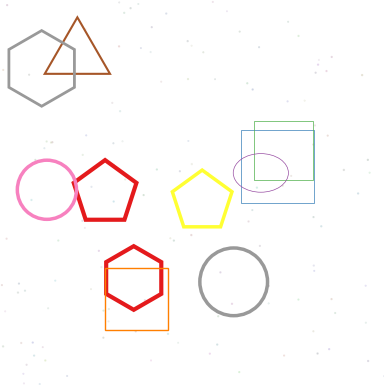[{"shape": "hexagon", "thickness": 3, "radius": 0.41, "center": [0.347, 0.278]}, {"shape": "pentagon", "thickness": 3, "radius": 0.43, "center": [0.273, 0.499]}, {"shape": "square", "thickness": 0.5, "radius": 0.47, "center": [0.72, 0.567]}, {"shape": "square", "thickness": 0.5, "radius": 0.39, "center": [0.736, 0.609]}, {"shape": "oval", "thickness": 0.5, "radius": 0.36, "center": [0.677, 0.551]}, {"shape": "square", "thickness": 1, "radius": 0.41, "center": [0.355, 0.223]}, {"shape": "pentagon", "thickness": 2.5, "radius": 0.41, "center": [0.525, 0.477]}, {"shape": "triangle", "thickness": 1.5, "radius": 0.49, "center": [0.201, 0.857]}, {"shape": "circle", "thickness": 2.5, "radius": 0.38, "center": [0.122, 0.507]}, {"shape": "hexagon", "thickness": 2, "radius": 0.49, "center": [0.108, 0.822]}, {"shape": "circle", "thickness": 2.5, "radius": 0.44, "center": [0.607, 0.268]}]